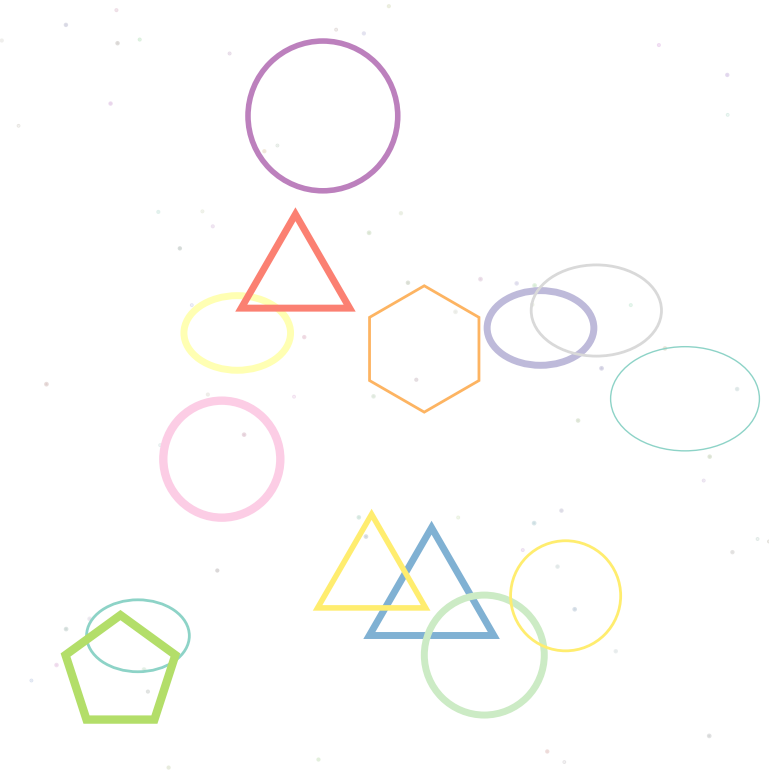[{"shape": "oval", "thickness": 0.5, "radius": 0.48, "center": [0.89, 0.482]}, {"shape": "oval", "thickness": 1, "radius": 0.33, "center": [0.179, 0.174]}, {"shape": "oval", "thickness": 2.5, "radius": 0.35, "center": [0.308, 0.568]}, {"shape": "oval", "thickness": 2.5, "radius": 0.35, "center": [0.702, 0.574]}, {"shape": "triangle", "thickness": 2.5, "radius": 0.41, "center": [0.384, 0.64]}, {"shape": "triangle", "thickness": 2.5, "radius": 0.47, "center": [0.56, 0.221]}, {"shape": "hexagon", "thickness": 1, "radius": 0.41, "center": [0.551, 0.547]}, {"shape": "pentagon", "thickness": 3, "radius": 0.38, "center": [0.156, 0.126]}, {"shape": "circle", "thickness": 3, "radius": 0.38, "center": [0.288, 0.404]}, {"shape": "oval", "thickness": 1, "radius": 0.42, "center": [0.774, 0.597]}, {"shape": "circle", "thickness": 2, "radius": 0.49, "center": [0.419, 0.849]}, {"shape": "circle", "thickness": 2.5, "radius": 0.39, "center": [0.629, 0.149]}, {"shape": "triangle", "thickness": 2, "radius": 0.41, "center": [0.483, 0.251]}, {"shape": "circle", "thickness": 1, "radius": 0.36, "center": [0.735, 0.226]}]